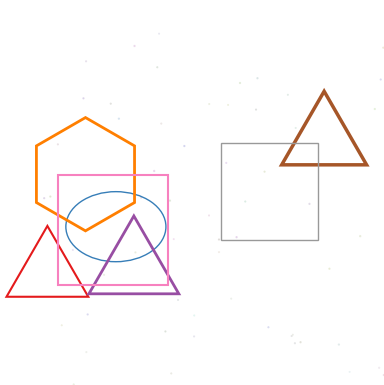[{"shape": "triangle", "thickness": 1.5, "radius": 0.61, "center": [0.123, 0.291]}, {"shape": "oval", "thickness": 1, "radius": 0.65, "center": [0.301, 0.411]}, {"shape": "triangle", "thickness": 2, "radius": 0.67, "center": [0.348, 0.304]}, {"shape": "hexagon", "thickness": 2, "radius": 0.74, "center": [0.222, 0.548]}, {"shape": "triangle", "thickness": 2.5, "radius": 0.64, "center": [0.842, 0.636]}, {"shape": "square", "thickness": 1.5, "radius": 0.71, "center": [0.293, 0.403]}, {"shape": "square", "thickness": 1, "radius": 0.63, "center": [0.7, 0.503]}]